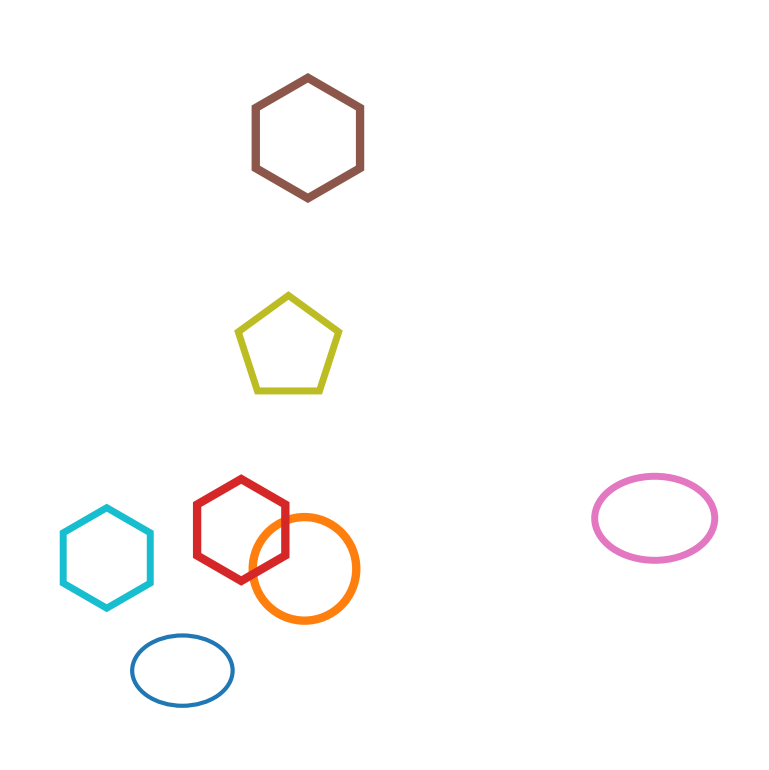[{"shape": "oval", "thickness": 1.5, "radius": 0.33, "center": [0.237, 0.129]}, {"shape": "circle", "thickness": 3, "radius": 0.34, "center": [0.395, 0.261]}, {"shape": "hexagon", "thickness": 3, "radius": 0.33, "center": [0.313, 0.312]}, {"shape": "hexagon", "thickness": 3, "radius": 0.39, "center": [0.4, 0.821]}, {"shape": "oval", "thickness": 2.5, "radius": 0.39, "center": [0.85, 0.327]}, {"shape": "pentagon", "thickness": 2.5, "radius": 0.34, "center": [0.375, 0.548]}, {"shape": "hexagon", "thickness": 2.5, "radius": 0.33, "center": [0.139, 0.275]}]